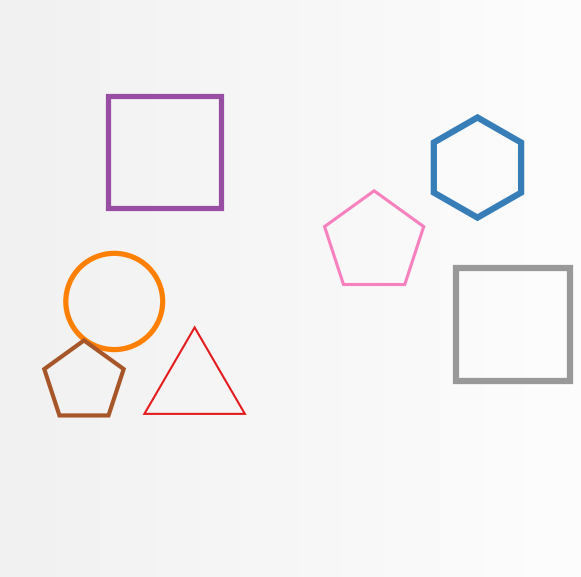[{"shape": "triangle", "thickness": 1, "radius": 0.5, "center": [0.335, 0.332]}, {"shape": "hexagon", "thickness": 3, "radius": 0.43, "center": [0.821, 0.709]}, {"shape": "square", "thickness": 2.5, "radius": 0.49, "center": [0.284, 0.736]}, {"shape": "circle", "thickness": 2.5, "radius": 0.42, "center": [0.197, 0.477]}, {"shape": "pentagon", "thickness": 2, "radius": 0.36, "center": [0.144, 0.338]}, {"shape": "pentagon", "thickness": 1.5, "radius": 0.45, "center": [0.644, 0.579]}, {"shape": "square", "thickness": 3, "radius": 0.49, "center": [0.882, 0.438]}]